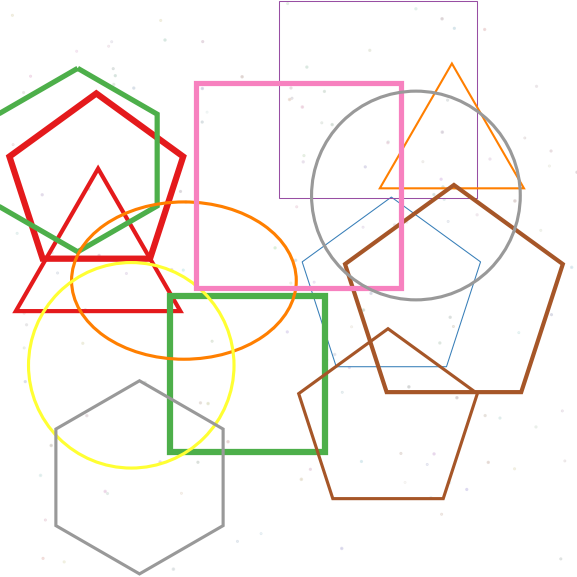[{"shape": "triangle", "thickness": 2, "radius": 0.82, "center": [0.17, 0.543]}, {"shape": "pentagon", "thickness": 3, "radius": 0.79, "center": [0.167, 0.679]}, {"shape": "pentagon", "thickness": 0.5, "radius": 0.81, "center": [0.678, 0.495]}, {"shape": "hexagon", "thickness": 2.5, "radius": 0.79, "center": [0.135, 0.722]}, {"shape": "square", "thickness": 3, "radius": 0.67, "center": [0.428, 0.351]}, {"shape": "square", "thickness": 0.5, "radius": 0.85, "center": [0.654, 0.827]}, {"shape": "oval", "thickness": 1.5, "radius": 0.97, "center": [0.318, 0.513]}, {"shape": "triangle", "thickness": 1, "radius": 0.72, "center": [0.783, 0.745]}, {"shape": "circle", "thickness": 1.5, "radius": 0.89, "center": [0.227, 0.367]}, {"shape": "pentagon", "thickness": 2, "radius": 0.99, "center": [0.786, 0.481]}, {"shape": "pentagon", "thickness": 1.5, "radius": 0.81, "center": [0.672, 0.267]}, {"shape": "square", "thickness": 2.5, "radius": 0.89, "center": [0.518, 0.678]}, {"shape": "hexagon", "thickness": 1.5, "radius": 0.84, "center": [0.242, 0.173]}, {"shape": "circle", "thickness": 1.5, "radius": 0.9, "center": [0.72, 0.661]}]